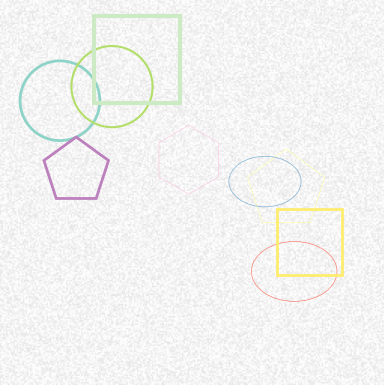[{"shape": "circle", "thickness": 2, "radius": 0.52, "center": [0.156, 0.738]}, {"shape": "pentagon", "thickness": 0.5, "radius": 0.53, "center": [0.743, 0.507]}, {"shape": "oval", "thickness": 0.5, "radius": 0.56, "center": [0.764, 0.295]}, {"shape": "oval", "thickness": 0.5, "radius": 0.47, "center": [0.688, 0.528]}, {"shape": "circle", "thickness": 1.5, "radius": 0.53, "center": [0.291, 0.775]}, {"shape": "hexagon", "thickness": 0.5, "radius": 0.45, "center": [0.49, 0.585]}, {"shape": "pentagon", "thickness": 2, "radius": 0.44, "center": [0.198, 0.556]}, {"shape": "square", "thickness": 3, "radius": 0.56, "center": [0.356, 0.846]}, {"shape": "square", "thickness": 2, "radius": 0.43, "center": [0.804, 0.37]}]